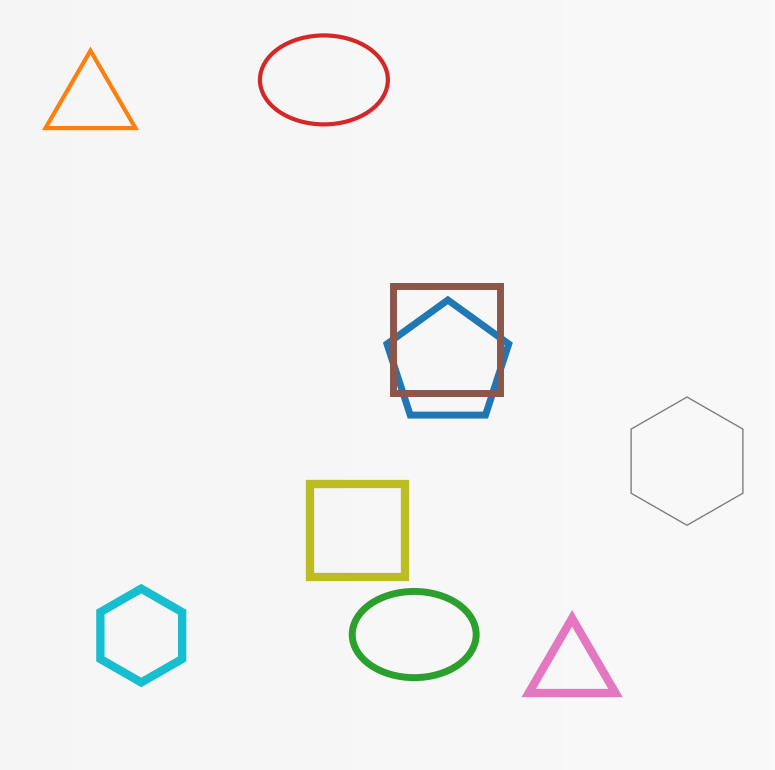[{"shape": "pentagon", "thickness": 2.5, "radius": 0.41, "center": [0.578, 0.528]}, {"shape": "triangle", "thickness": 1.5, "radius": 0.34, "center": [0.117, 0.867]}, {"shape": "oval", "thickness": 2.5, "radius": 0.4, "center": [0.534, 0.176]}, {"shape": "oval", "thickness": 1.5, "radius": 0.41, "center": [0.418, 0.896]}, {"shape": "square", "thickness": 2.5, "radius": 0.35, "center": [0.576, 0.559]}, {"shape": "triangle", "thickness": 3, "radius": 0.32, "center": [0.738, 0.132]}, {"shape": "hexagon", "thickness": 0.5, "radius": 0.42, "center": [0.886, 0.401]}, {"shape": "square", "thickness": 3, "radius": 0.3, "center": [0.461, 0.311]}, {"shape": "hexagon", "thickness": 3, "radius": 0.3, "center": [0.182, 0.175]}]